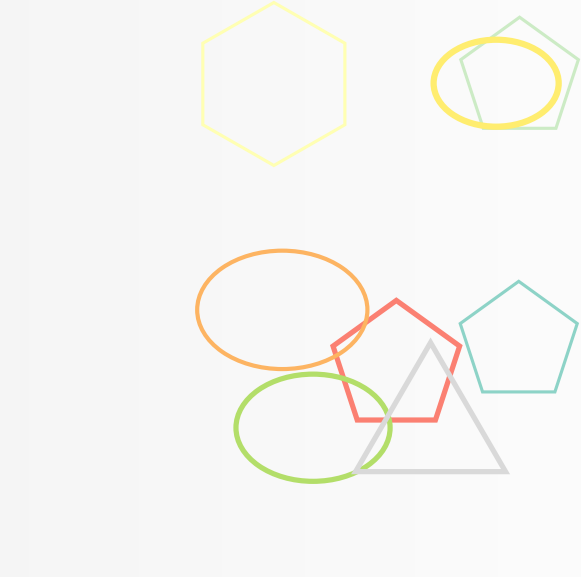[{"shape": "pentagon", "thickness": 1.5, "radius": 0.53, "center": [0.892, 0.406]}, {"shape": "hexagon", "thickness": 1.5, "radius": 0.71, "center": [0.471, 0.854]}, {"shape": "pentagon", "thickness": 2.5, "radius": 0.57, "center": [0.682, 0.364]}, {"shape": "oval", "thickness": 2, "radius": 0.73, "center": [0.486, 0.463]}, {"shape": "oval", "thickness": 2.5, "radius": 0.66, "center": [0.539, 0.258]}, {"shape": "triangle", "thickness": 2.5, "radius": 0.74, "center": [0.741, 0.257]}, {"shape": "pentagon", "thickness": 1.5, "radius": 0.53, "center": [0.894, 0.863]}, {"shape": "oval", "thickness": 3, "radius": 0.54, "center": [0.854, 0.855]}]